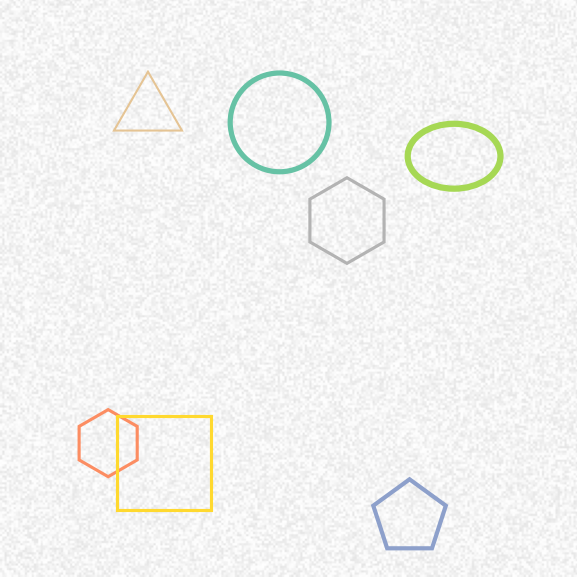[{"shape": "circle", "thickness": 2.5, "radius": 0.43, "center": [0.484, 0.787]}, {"shape": "hexagon", "thickness": 1.5, "radius": 0.29, "center": [0.187, 0.232]}, {"shape": "pentagon", "thickness": 2, "radius": 0.33, "center": [0.709, 0.103]}, {"shape": "oval", "thickness": 3, "radius": 0.4, "center": [0.786, 0.729]}, {"shape": "square", "thickness": 1.5, "radius": 0.41, "center": [0.284, 0.198]}, {"shape": "triangle", "thickness": 1, "radius": 0.34, "center": [0.256, 0.807]}, {"shape": "hexagon", "thickness": 1.5, "radius": 0.37, "center": [0.601, 0.617]}]